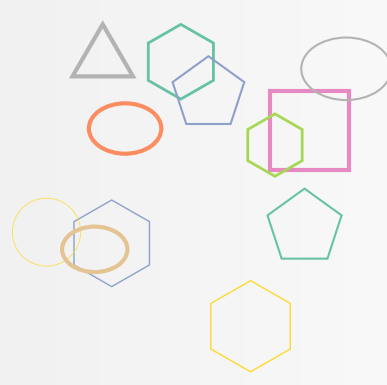[{"shape": "hexagon", "thickness": 2, "radius": 0.49, "center": [0.467, 0.84]}, {"shape": "pentagon", "thickness": 1.5, "radius": 0.5, "center": [0.786, 0.41]}, {"shape": "oval", "thickness": 3, "radius": 0.47, "center": [0.323, 0.666]}, {"shape": "hexagon", "thickness": 1, "radius": 0.56, "center": [0.288, 0.368]}, {"shape": "pentagon", "thickness": 1.5, "radius": 0.49, "center": [0.538, 0.757]}, {"shape": "square", "thickness": 3, "radius": 0.51, "center": [0.8, 0.661]}, {"shape": "hexagon", "thickness": 2, "radius": 0.41, "center": [0.71, 0.623]}, {"shape": "hexagon", "thickness": 1, "radius": 0.59, "center": [0.647, 0.153]}, {"shape": "circle", "thickness": 0.5, "radius": 0.44, "center": [0.12, 0.397]}, {"shape": "oval", "thickness": 3, "radius": 0.42, "center": [0.245, 0.352]}, {"shape": "oval", "thickness": 1.5, "radius": 0.58, "center": [0.893, 0.821]}, {"shape": "triangle", "thickness": 3, "radius": 0.45, "center": [0.265, 0.847]}]